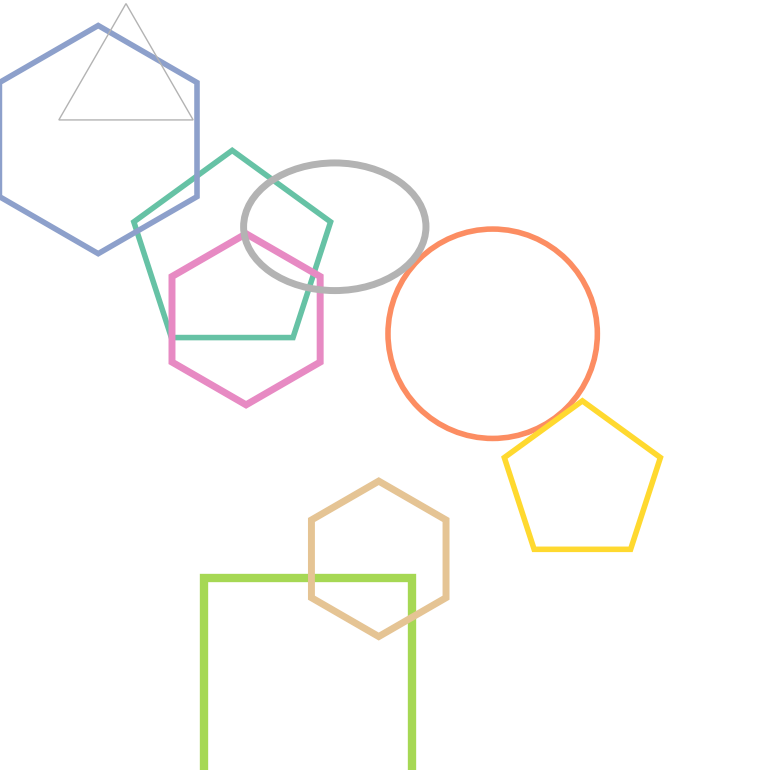[{"shape": "pentagon", "thickness": 2, "radius": 0.67, "center": [0.302, 0.67]}, {"shape": "circle", "thickness": 2, "radius": 0.68, "center": [0.64, 0.567]}, {"shape": "hexagon", "thickness": 2, "radius": 0.74, "center": [0.128, 0.819]}, {"shape": "hexagon", "thickness": 2.5, "radius": 0.56, "center": [0.32, 0.585]}, {"shape": "square", "thickness": 3, "radius": 0.68, "center": [0.4, 0.114]}, {"shape": "pentagon", "thickness": 2, "radius": 0.53, "center": [0.756, 0.373]}, {"shape": "hexagon", "thickness": 2.5, "radius": 0.5, "center": [0.492, 0.274]}, {"shape": "triangle", "thickness": 0.5, "radius": 0.5, "center": [0.164, 0.895]}, {"shape": "oval", "thickness": 2.5, "radius": 0.59, "center": [0.435, 0.706]}]